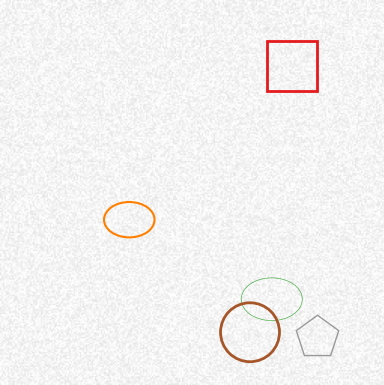[{"shape": "square", "thickness": 2, "radius": 0.33, "center": [0.758, 0.828]}, {"shape": "oval", "thickness": 0.5, "radius": 0.4, "center": [0.706, 0.223]}, {"shape": "oval", "thickness": 1.5, "radius": 0.33, "center": [0.336, 0.429]}, {"shape": "circle", "thickness": 2, "radius": 0.38, "center": [0.649, 0.137]}, {"shape": "pentagon", "thickness": 1, "radius": 0.29, "center": [0.825, 0.123]}]